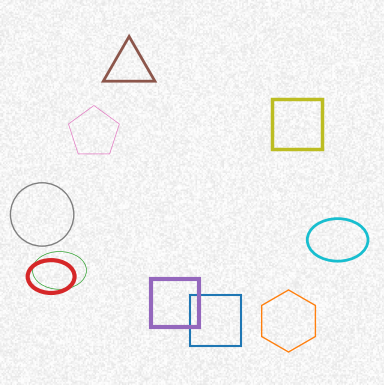[{"shape": "square", "thickness": 1.5, "radius": 0.33, "center": [0.561, 0.167]}, {"shape": "hexagon", "thickness": 1, "radius": 0.4, "center": [0.749, 0.166]}, {"shape": "oval", "thickness": 0.5, "radius": 0.35, "center": [0.155, 0.298]}, {"shape": "oval", "thickness": 3, "radius": 0.3, "center": [0.133, 0.282]}, {"shape": "square", "thickness": 3, "radius": 0.31, "center": [0.455, 0.214]}, {"shape": "triangle", "thickness": 2, "radius": 0.39, "center": [0.335, 0.828]}, {"shape": "pentagon", "thickness": 0.5, "radius": 0.35, "center": [0.244, 0.656]}, {"shape": "circle", "thickness": 1, "radius": 0.41, "center": [0.109, 0.443]}, {"shape": "square", "thickness": 2.5, "radius": 0.32, "center": [0.77, 0.679]}, {"shape": "oval", "thickness": 2, "radius": 0.39, "center": [0.877, 0.377]}]